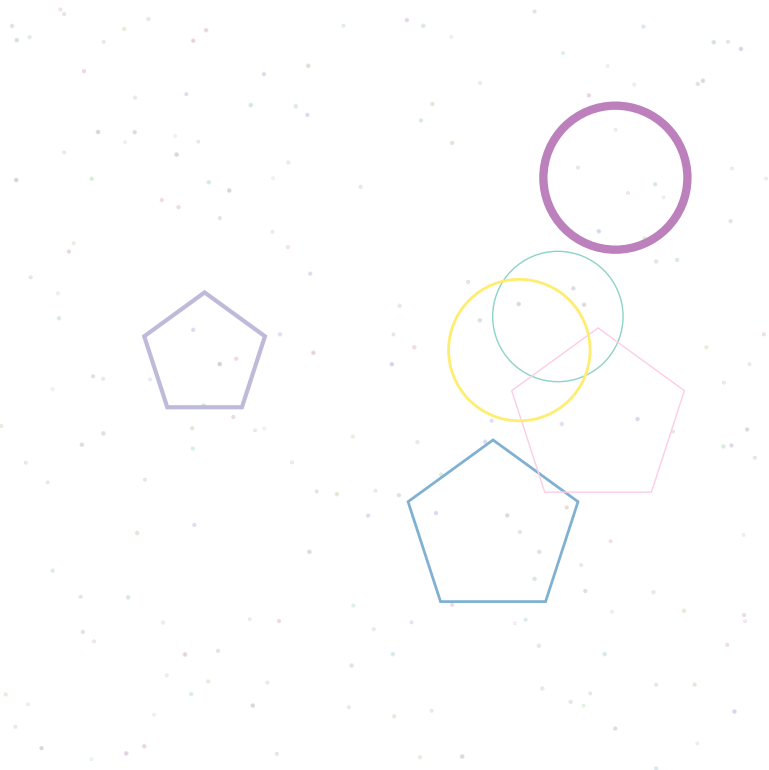[{"shape": "circle", "thickness": 0.5, "radius": 0.42, "center": [0.725, 0.589]}, {"shape": "pentagon", "thickness": 1.5, "radius": 0.41, "center": [0.266, 0.538]}, {"shape": "pentagon", "thickness": 1, "radius": 0.58, "center": [0.64, 0.313]}, {"shape": "pentagon", "thickness": 0.5, "radius": 0.59, "center": [0.777, 0.456]}, {"shape": "circle", "thickness": 3, "radius": 0.47, "center": [0.799, 0.769]}, {"shape": "circle", "thickness": 1, "radius": 0.46, "center": [0.674, 0.545]}]